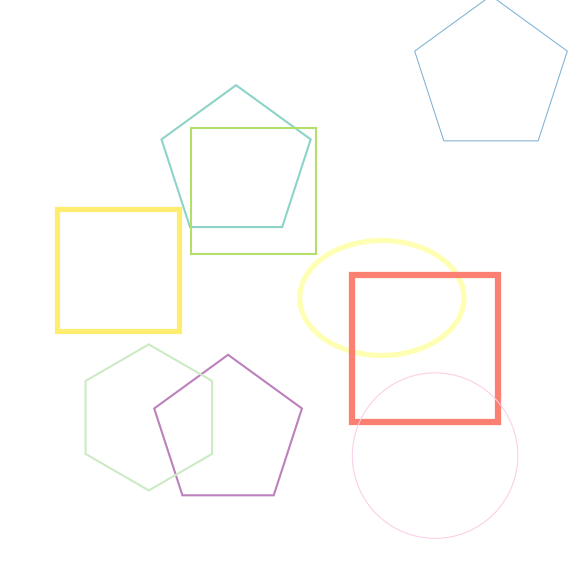[{"shape": "pentagon", "thickness": 1, "radius": 0.68, "center": [0.409, 0.716]}, {"shape": "oval", "thickness": 2.5, "radius": 0.71, "center": [0.661, 0.483]}, {"shape": "square", "thickness": 3, "radius": 0.63, "center": [0.736, 0.396]}, {"shape": "pentagon", "thickness": 0.5, "radius": 0.69, "center": [0.85, 0.868]}, {"shape": "square", "thickness": 1, "radius": 0.54, "center": [0.439, 0.668]}, {"shape": "circle", "thickness": 0.5, "radius": 0.72, "center": [0.753, 0.21]}, {"shape": "pentagon", "thickness": 1, "radius": 0.67, "center": [0.395, 0.25]}, {"shape": "hexagon", "thickness": 1, "radius": 0.63, "center": [0.258, 0.276]}, {"shape": "square", "thickness": 2.5, "radius": 0.53, "center": [0.205, 0.532]}]